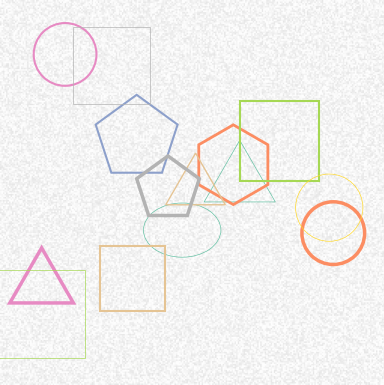[{"shape": "triangle", "thickness": 0.5, "radius": 0.53, "center": [0.623, 0.529]}, {"shape": "oval", "thickness": 0.5, "radius": 0.5, "center": [0.473, 0.402]}, {"shape": "circle", "thickness": 2.5, "radius": 0.41, "center": [0.866, 0.394]}, {"shape": "hexagon", "thickness": 2, "radius": 0.52, "center": [0.606, 0.572]}, {"shape": "pentagon", "thickness": 1.5, "radius": 0.56, "center": [0.355, 0.642]}, {"shape": "triangle", "thickness": 2.5, "radius": 0.48, "center": [0.108, 0.261]}, {"shape": "circle", "thickness": 1.5, "radius": 0.41, "center": [0.169, 0.859]}, {"shape": "square", "thickness": 1.5, "radius": 0.52, "center": [0.726, 0.634]}, {"shape": "square", "thickness": 0.5, "radius": 0.57, "center": [0.107, 0.184]}, {"shape": "circle", "thickness": 0.5, "radius": 0.44, "center": [0.855, 0.461]}, {"shape": "square", "thickness": 1.5, "radius": 0.42, "center": [0.345, 0.276]}, {"shape": "triangle", "thickness": 1, "radius": 0.45, "center": [0.508, 0.513]}, {"shape": "pentagon", "thickness": 2.5, "radius": 0.43, "center": [0.436, 0.509]}, {"shape": "square", "thickness": 0.5, "radius": 0.5, "center": [0.289, 0.831]}]